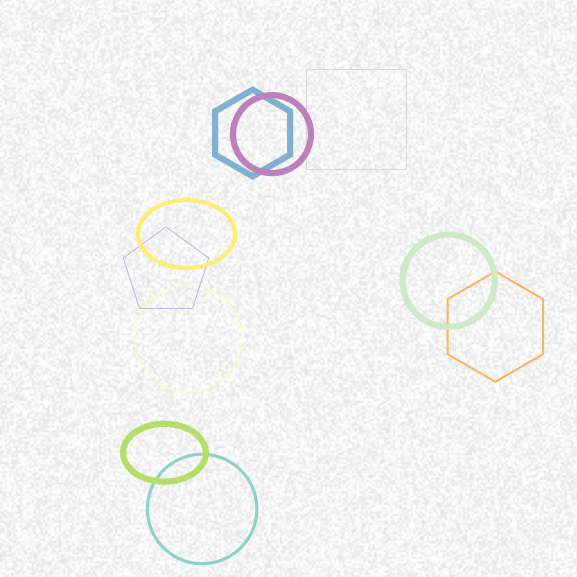[{"shape": "circle", "thickness": 1.5, "radius": 0.47, "center": [0.35, 0.118]}, {"shape": "circle", "thickness": 0.5, "radius": 0.46, "center": [0.326, 0.413]}, {"shape": "pentagon", "thickness": 0.5, "radius": 0.39, "center": [0.287, 0.528]}, {"shape": "hexagon", "thickness": 3, "radius": 0.38, "center": [0.437, 0.769]}, {"shape": "hexagon", "thickness": 1, "radius": 0.48, "center": [0.858, 0.434]}, {"shape": "oval", "thickness": 3, "radius": 0.36, "center": [0.285, 0.215]}, {"shape": "square", "thickness": 0.5, "radius": 0.43, "center": [0.617, 0.793]}, {"shape": "circle", "thickness": 3, "radius": 0.34, "center": [0.471, 0.767]}, {"shape": "circle", "thickness": 3, "radius": 0.4, "center": [0.777, 0.513]}, {"shape": "oval", "thickness": 2, "radius": 0.42, "center": [0.323, 0.594]}]